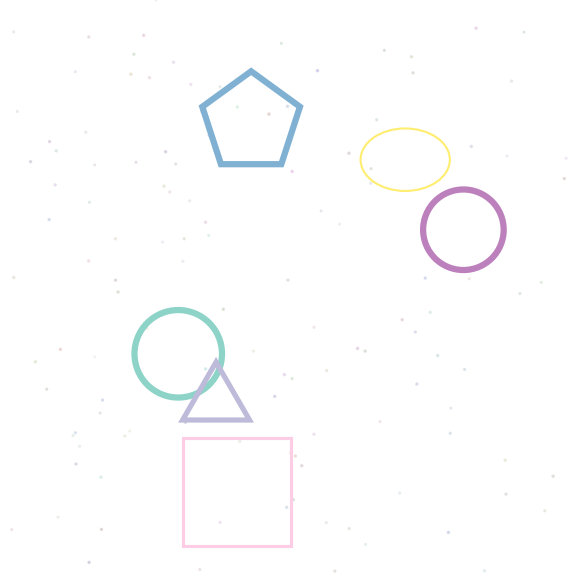[{"shape": "circle", "thickness": 3, "radius": 0.38, "center": [0.309, 0.387]}, {"shape": "triangle", "thickness": 2.5, "radius": 0.33, "center": [0.374, 0.305]}, {"shape": "pentagon", "thickness": 3, "radius": 0.44, "center": [0.435, 0.787]}, {"shape": "square", "thickness": 1.5, "radius": 0.47, "center": [0.411, 0.148]}, {"shape": "circle", "thickness": 3, "radius": 0.35, "center": [0.802, 0.601]}, {"shape": "oval", "thickness": 1, "radius": 0.39, "center": [0.702, 0.723]}]